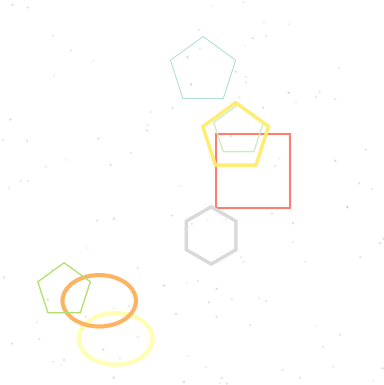[{"shape": "pentagon", "thickness": 0.5, "radius": 0.45, "center": [0.527, 0.816]}, {"shape": "oval", "thickness": 3, "radius": 0.48, "center": [0.3, 0.12]}, {"shape": "square", "thickness": 1.5, "radius": 0.48, "center": [0.657, 0.556]}, {"shape": "oval", "thickness": 3, "radius": 0.48, "center": [0.258, 0.219]}, {"shape": "pentagon", "thickness": 1, "radius": 0.36, "center": [0.166, 0.246]}, {"shape": "hexagon", "thickness": 2.5, "radius": 0.37, "center": [0.548, 0.388]}, {"shape": "pentagon", "thickness": 1, "radius": 0.34, "center": [0.619, 0.661]}, {"shape": "pentagon", "thickness": 2.5, "radius": 0.45, "center": [0.612, 0.644]}]